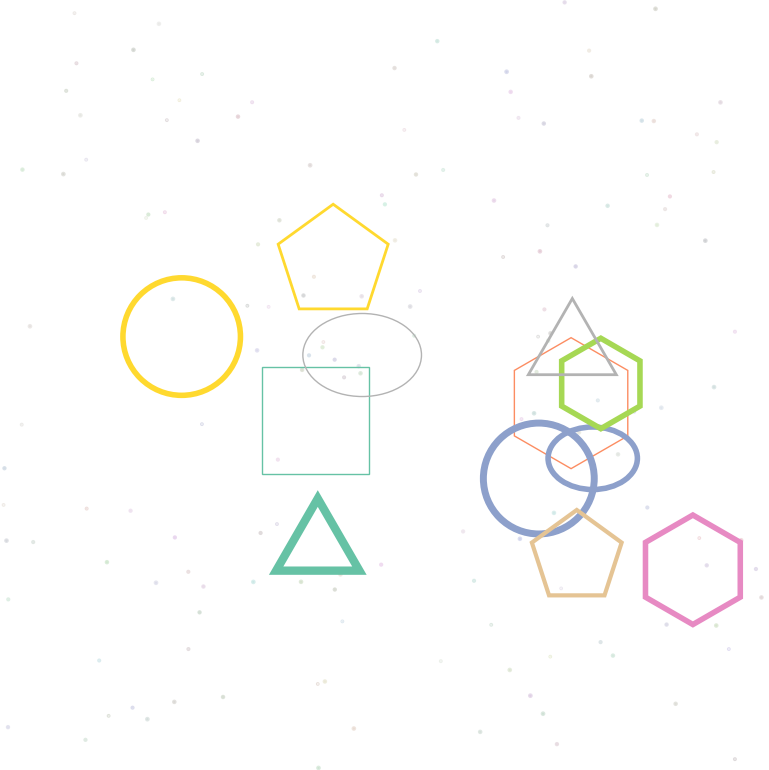[{"shape": "square", "thickness": 0.5, "radius": 0.35, "center": [0.41, 0.453]}, {"shape": "triangle", "thickness": 3, "radius": 0.31, "center": [0.413, 0.29]}, {"shape": "hexagon", "thickness": 0.5, "radius": 0.43, "center": [0.742, 0.476]}, {"shape": "circle", "thickness": 2.5, "radius": 0.36, "center": [0.7, 0.379]}, {"shape": "oval", "thickness": 2, "radius": 0.29, "center": [0.77, 0.405]}, {"shape": "hexagon", "thickness": 2, "radius": 0.36, "center": [0.9, 0.26]}, {"shape": "hexagon", "thickness": 2, "radius": 0.29, "center": [0.78, 0.502]}, {"shape": "pentagon", "thickness": 1, "radius": 0.38, "center": [0.433, 0.66]}, {"shape": "circle", "thickness": 2, "radius": 0.38, "center": [0.236, 0.563]}, {"shape": "pentagon", "thickness": 1.5, "radius": 0.31, "center": [0.749, 0.276]}, {"shape": "oval", "thickness": 0.5, "radius": 0.39, "center": [0.47, 0.539]}, {"shape": "triangle", "thickness": 1, "radius": 0.33, "center": [0.743, 0.546]}]